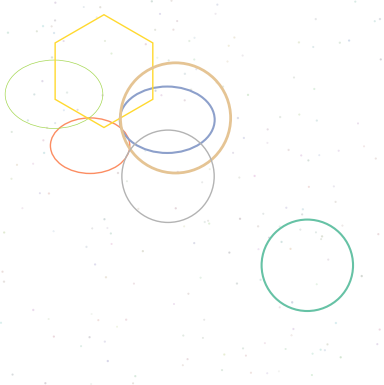[{"shape": "circle", "thickness": 1.5, "radius": 0.59, "center": [0.798, 0.311]}, {"shape": "oval", "thickness": 1, "radius": 0.52, "center": [0.234, 0.622]}, {"shape": "oval", "thickness": 1.5, "radius": 0.62, "center": [0.434, 0.689]}, {"shape": "oval", "thickness": 0.5, "radius": 0.63, "center": [0.14, 0.755]}, {"shape": "hexagon", "thickness": 1, "radius": 0.73, "center": [0.27, 0.815]}, {"shape": "circle", "thickness": 2, "radius": 0.72, "center": [0.456, 0.694]}, {"shape": "circle", "thickness": 1, "radius": 0.6, "center": [0.436, 0.542]}]